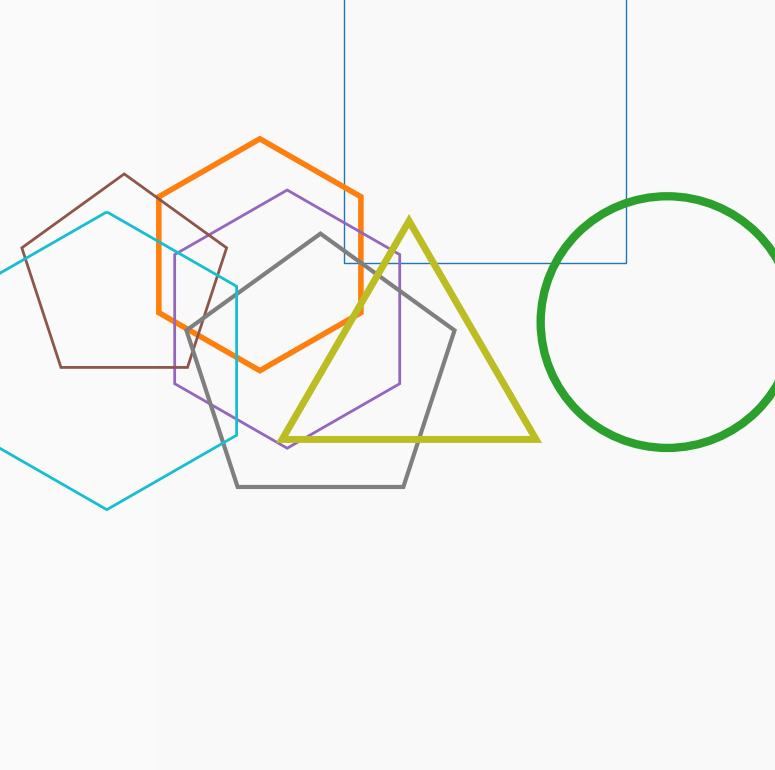[{"shape": "square", "thickness": 0.5, "radius": 0.91, "center": [0.626, 0.84]}, {"shape": "hexagon", "thickness": 2, "radius": 0.75, "center": [0.335, 0.669]}, {"shape": "circle", "thickness": 3, "radius": 0.82, "center": [0.861, 0.582]}, {"shape": "hexagon", "thickness": 1, "radius": 0.84, "center": [0.371, 0.586]}, {"shape": "pentagon", "thickness": 1, "radius": 0.69, "center": [0.16, 0.635]}, {"shape": "pentagon", "thickness": 1.5, "radius": 0.91, "center": [0.414, 0.515]}, {"shape": "triangle", "thickness": 2.5, "radius": 0.95, "center": [0.528, 0.524]}, {"shape": "hexagon", "thickness": 1, "radius": 0.97, "center": [0.138, 0.531]}]